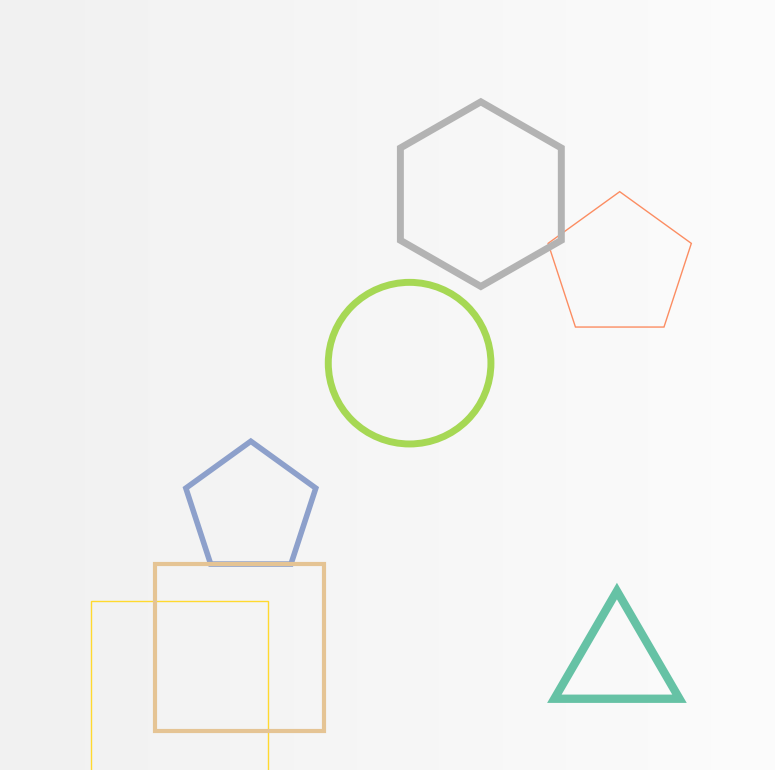[{"shape": "triangle", "thickness": 3, "radius": 0.47, "center": [0.796, 0.139]}, {"shape": "pentagon", "thickness": 0.5, "radius": 0.49, "center": [0.8, 0.654]}, {"shape": "pentagon", "thickness": 2, "radius": 0.44, "center": [0.324, 0.339]}, {"shape": "circle", "thickness": 2.5, "radius": 0.52, "center": [0.529, 0.528]}, {"shape": "square", "thickness": 0.5, "radius": 0.57, "center": [0.232, 0.105]}, {"shape": "square", "thickness": 1.5, "radius": 0.54, "center": [0.309, 0.159]}, {"shape": "hexagon", "thickness": 2.5, "radius": 0.6, "center": [0.62, 0.748]}]